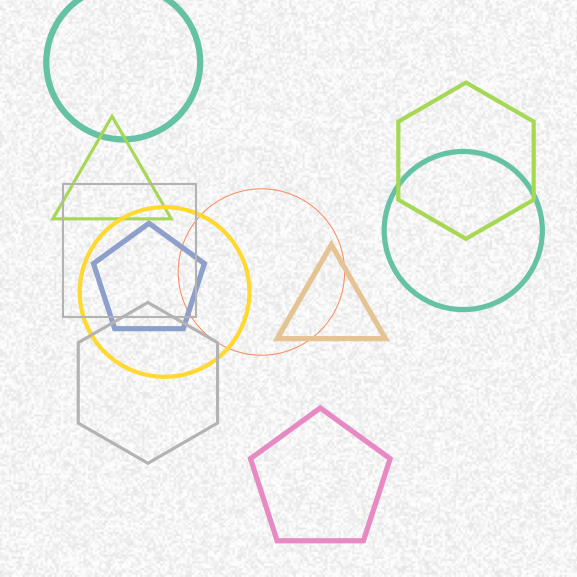[{"shape": "circle", "thickness": 2.5, "radius": 0.68, "center": [0.802, 0.6]}, {"shape": "circle", "thickness": 3, "radius": 0.67, "center": [0.213, 0.891]}, {"shape": "circle", "thickness": 0.5, "radius": 0.72, "center": [0.453, 0.528]}, {"shape": "pentagon", "thickness": 2.5, "radius": 0.5, "center": [0.258, 0.512]}, {"shape": "pentagon", "thickness": 2.5, "radius": 0.64, "center": [0.555, 0.166]}, {"shape": "hexagon", "thickness": 2, "radius": 0.68, "center": [0.807, 0.721]}, {"shape": "triangle", "thickness": 1.5, "radius": 0.59, "center": [0.194, 0.679]}, {"shape": "circle", "thickness": 2, "radius": 0.73, "center": [0.285, 0.494]}, {"shape": "triangle", "thickness": 2.5, "radius": 0.54, "center": [0.574, 0.467]}, {"shape": "hexagon", "thickness": 1.5, "radius": 0.7, "center": [0.256, 0.336]}, {"shape": "square", "thickness": 1, "radius": 0.58, "center": [0.225, 0.566]}]